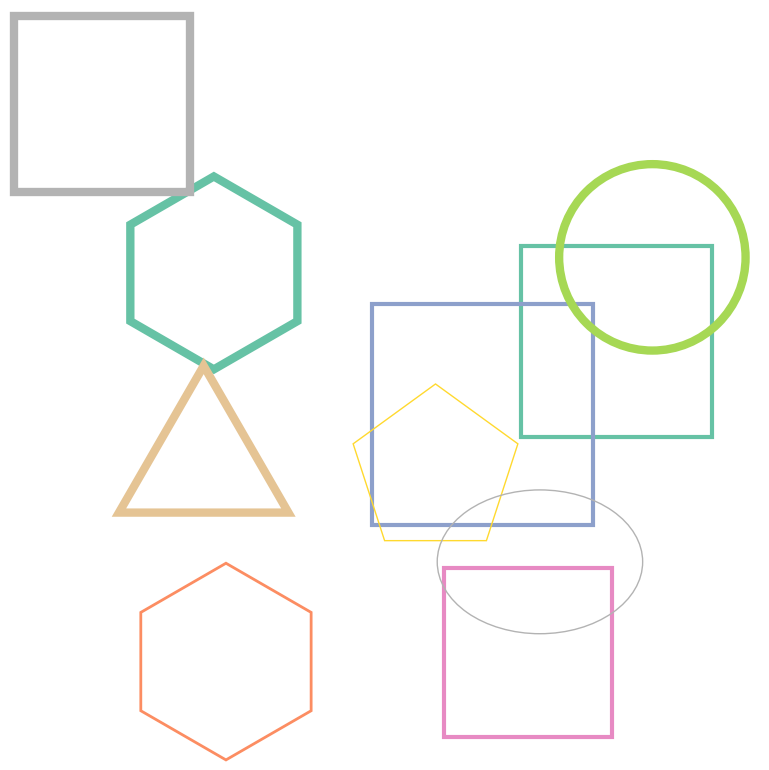[{"shape": "square", "thickness": 1.5, "radius": 0.62, "center": [0.801, 0.557]}, {"shape": "hexagon", "thickness": 3, "radius": 0.63, "center": [0.278, 0.646]}, {"shape": "hexagon", "thickness": 1, "radius": 0.64, "center": [0.293, 0.141]}, {"shape": "square", "thickness": 1.5, "radius": 0.72, "center": [0.626, 0.461]}, {"shape": "square", "thickness": 1.5, "radius": 0.55, "center": [0.685, 0.153]}, {"shape": "circle", "thickness": 3, "radius": 0.61, "center": [0.847, 0.666]}, {"shape": "pentagon", "thickness": 0.5, "radius": 0.56, "center": [0.566, 0.389]}, {"shape": "triangle", "thickness": 3, "radius": 0.64, "center": [0.265, 0.398]}, {"shape": "oval", "thickness": 0.5, "radius": 0.67, "center": [0.701, 0.27]}, {"shape": "square", "thickness": 3, "radius": 0.57, "center": [0.133, 0.865]}]